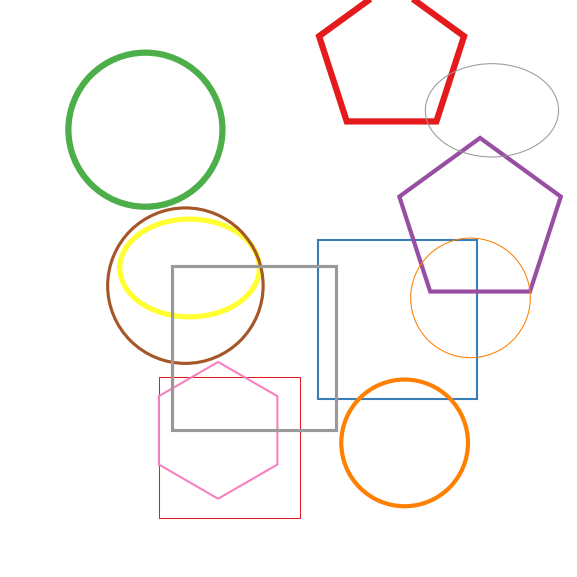[{"shape": "square", "thickness": 0.5, "radius": 0.61, "center": [0.397, 0.224]}, {"shape": "pentagon", "thickness": 3, "radius": 0.66, "center": [0.678, 0.896]}, {"shape": "square", "thickness": 1, "radius": 0.69, "center": [0.689, 0.446]}, {"shape": "circle", "thickness": 3, "radius": 0.67, "center": [0.252, 0.775]}, {"shape": "pentagon", "thickness": 2, "radius": 0.74, "center": [0.831, 0.613]}, {"shape": "circle", "thickness": 0.5, "radius": 0.52, "center": [0.815, 0.483]}, {"shape": "circle", "thickness": 2, "radius": 0.55, "center": [0.701, 0.232]}, {"shape": "oval", "thickness": 2.5, "radius": 0.6, "center": [0.328, 0.535]}, {"shape": "circle", "thickness": 1.5, "radius": 0.67, "center": [0.321, 0.504]}, {"shape": "hexagon", "thickness": 1, "radius": 0.59, "center": [0.378, 0.254]}, {"shape": "square", "thickness": 1.5, "radius": 0.71, "center": [0.439, 0.397]}, {"shape": "oval", "thickness": 0.5, "radius": 0.58, "center": [0.852, 0.808]}]